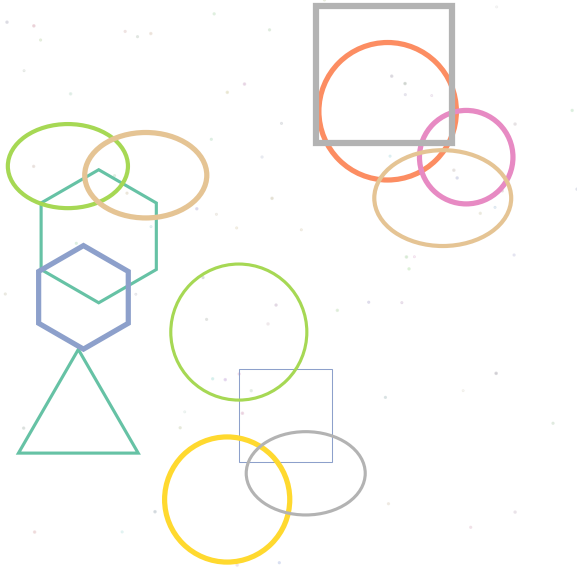[{"shape": "hexagon", "thickness": 1.5, "radius": 0.58, "center": [0.171, 0.59]}, {"shape": "triangle", "thickness": 1.5, "radius": 0.6, "center": [0.136, 0.274]}, {"shape": "circle", "thickness": 2.5, "radius": 0.6, "center": [0.671, 0.806]}, {"shape": "hexagon", "thickness": 2.5, "radius": 0.45, "center": [0.145, 0.484]}, {"shape": "square", "thickness": 0.5, "radius": 0.4, "center": [0.495, 0.279]}, {"shape": "circle", "thickness": 2.5, "radius": 0.4, "center": [0.807, 0.727]}, {"shape": "oval", "thickness": 2, "radius": 0.52, "center": [0.118, 0.712]}, {"shape": "circle", "thickness": 1.5, "radius": 0.59, "center": [0.414, 0.424]}, {"shape": "circle", "thickness": 2.5, "radius": 0.54, "center": [0.393, 0.134]}, {"shape": "oval", "thickness": 2, "radius": 0.59, "center": [0.767, 0.656]}, {"shape": "oval", "thickness": 2.5, "radius": 0.53, "center": [0.252, 0.696]}, {"shape": "oval", "thickness": 1.5, "radius": 0.52, "center": [0.529, 0.18]}, {"shape": "square", "thickness": 3, "radius": 0.59, "center": [0.665, 0.87]}]